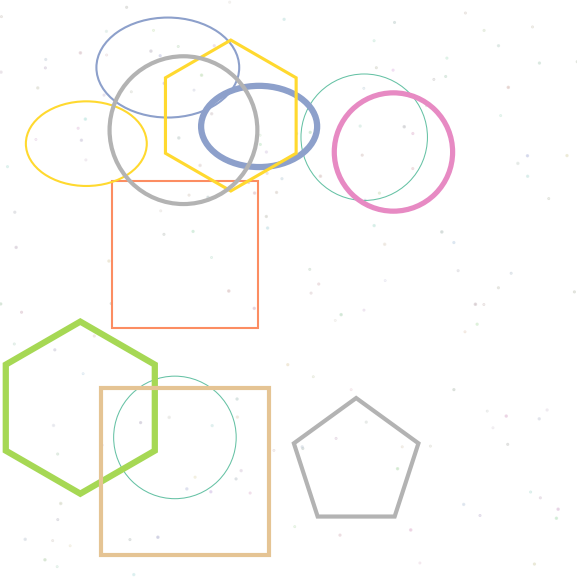[{"shape": "circle", "thickness": 0.5, "radius": 0.55, "center": [0.631, 0.762]}, {"shape": "circle", "thickness": 0.5, "radius": 0.53, "center": [0.303, 0.242]}, {"shape": "square", "thickness": 1, "radius": 0.63, "center": [0.32, 0.559]}, {"shape": "oval", "thickness": 1, "radius": 0.62, "center": [0.291, 0.882]}, {"shape": "oval", "thickness": 3, "radius": 0.5, "center": [0.449, 0.78]}, {"shape": "circle", "thickness": 2.5, "radius": 0.51, "center": [0.681, 0.736]}, {"shape": "hexagon", "thickness": 3, "radius": 0.74, "center": [0.139, 0.293]}, {"shape": "oval", "thickness": 1, "radius": 0.52, "center": [0.149, 0.75]}, {"shape": "hexagon", "thickness": 1.5, "radius": 0.65, "center": [0.4, 0.799]}, {"shape": "square", "thickness": 2, "radius": 0.72, "center": [0.321, 0.183]}, {"shape": "pentagon", "thickness": 2, "radius": 0.57, "center": [0.617, 0.196]}, {"shape": "circle", "thickness": 2, "radius": 0.64, "center": [0.318, 0.774]}]